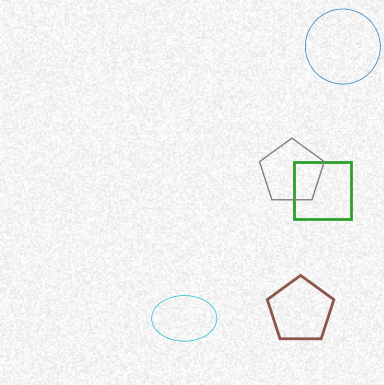[{"shape": "circle", "thickness": 0.5, "radius": 0.49, "center": [0.89, 0.879]}, {"shape": "square", "thickness": 2, "radius": 0.37, "center": [0.838, 0.506]}, {"shape": "pentagon", "thickness": 2, "radius": 0.45, "center": [0.781, 0.194]}, {"shape": "pentagon", "thickness": 1, "radius": 0.44, "center": [0.758, 0.553]}, {"shape": "oval", "thickness": 0.5, "radius": 0.42, "center": [0.479, 0.173]}]